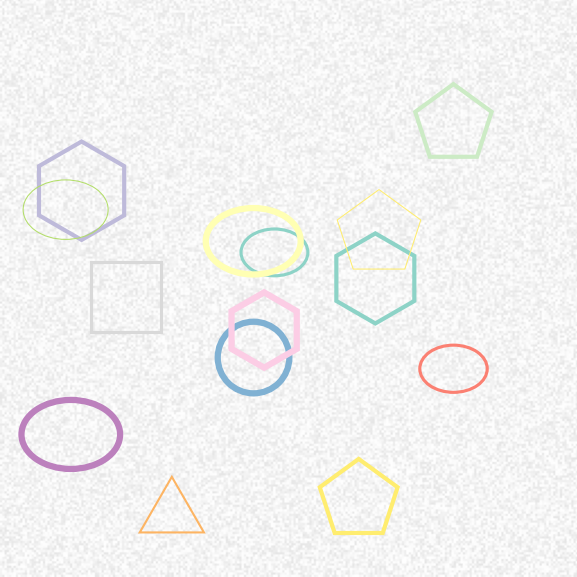[{"shape": "hexagon", "thickness": 2, "radius": 0.39, "center": [0.65, 0.517]}, {"shape": "oval", "thickness": 1.5, "radius": 0.29, "center": [0.475, 0.562]}, {"shape": "oval", "thickness": 3, "radius": 0.41, "center": [0.439, 0.581]}, {"shape": "hexagon", "thickness": 2, "radius": 0.43, "center": [0.141, 0.669]}, {"shape": "oval", "thickness": 1.5, "radius": 0.29, "center": [0.785, 0.361]}, {"shape": "circle", "thickness": 3, "radius": 0.31, "center": [0.439, 0.38]}, {"shape": "triangle", "thickness": 1, "radius": 0.32, "center": [0.298, 0.109]}, {"shape": "oval", "thickness": 0.5, "radius": 0.37, "center": [0.114, 0.636]}, {"shape": "hexagon", "thickness": 3, "radius": 0.33, "center": [0.457, 0.428]}, {"shape": "square", "thickness": 1.5, "radius": 0.31, "center": [0.218, 0.484]}, {"shape": "oval", "thickness": 3, "radius": 0.43, "center": [0.123, 0.247]}, {"shape": "pentagon", "thickness": 2, "radius": 0.35, "center": [0.785, 0.784]}, {"shape": "pentagon", "thickness": 0.5, "radius": 0.38, "center": [0.656, 0.595]}, {"shape": "pentagon", "thickness": 2, "radius": 0.35, "center": [0.621, 0.134]}]